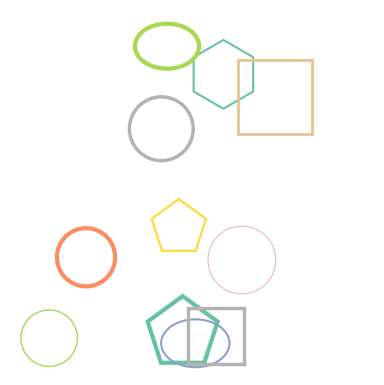[{"shape": "pentagon", "thickness": 3, "radius": 0.48, "center": [0.474, 0.135]}, {"shape": "hexagon", "thickness": 1.5, "radius": 0.45, "center": [0.58, 0.807]}, {"shape": "circle", "thickness": 3, "radius": 0.38, "center": [0.223, 0.332]}, {"shape": "oval", "thickness": 1.5, "radius": 0.44, "center": [0.507, 0.108]}, {"shape": "circle", "thickness": 0.5, "radius": 0.44, "center": [0.628, 0.325]}, {"shape": "circle", "thickness": 1, "radius": 0.37, "center": [0.128, 0.122]}, {"shape": "oval", "thickness": 3, "radius": 0.42, "center": [0.434, 0.88]}, {"shape": "pentagon", "thickness": 1.5, "radius": 0.37, "center": [0.465, 0.409]}, {"shape": "square", "thickness": 2, "radius": 0.48, "center": [0.715, 0.748]}, {"shape": "circle", "thickness": 2.5, "radius": 0.41, "center": [0.419, 0.666]}, {"shape": "square", "thickness": 2.5, "radius": 0.36, "center": [0.561, 0.127]}]